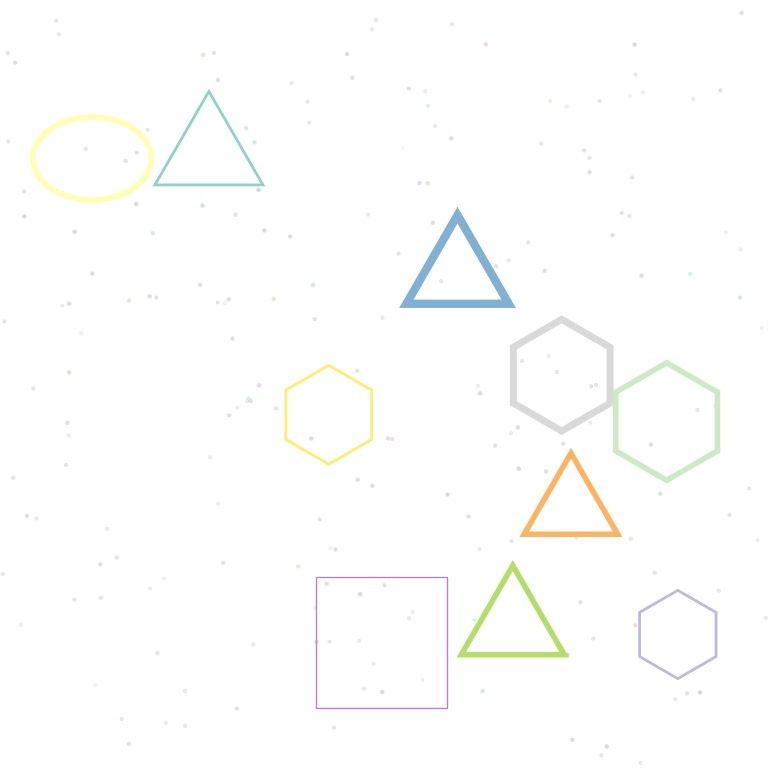[{"shape": "triangle", "thickness": 1, "radius": 0.4, "center": [0.271, 0.8]}, {"shape": "oval", "thickness": 2, "radius": 0.38, "center": [0.12, 0.794]}, {"shape": "hexagon", "thickness": 1, "radius": 0.29, "center": [0.88, 0.176]}, {"shape": "triangle", "thickness": 3, "radius": 0.38, "center": [0.594, 0.644]}, {"shape": "triangle", "thickness": 2, "radius": 0.35, "center": [0.741, 0.341]}, {"shape": "triangle", "thickness": 2, "radius": 0.39, "center": [0.666, 0.188]}, {"shape": "hexagon", "thickness": 2.5, "radius": 0.36, "center": [0.729, 0.513]}, {"shape": "square", "thickness": 0.5, "radius": 0.42, "center": [0.495, 0.166]}, {"shape": "hexagon", "thickness": 2, "radius": 0.38, "center": [0.866, 0.453]}, {"shape": "hexagon", "thickness": 1, "radius": 0.32, "center": [0.427, 0.461]}]